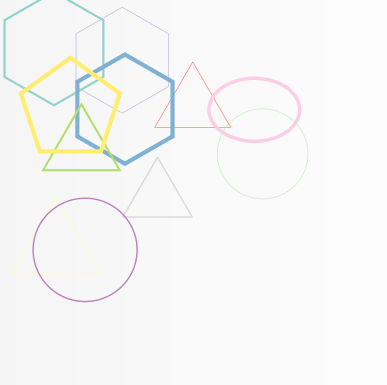[{"shape": "hexagon", "thickness": 1.5, "radius": 0.74, "center": [0.139, 0.874]}, {"shape": "triangle", "thickness": 0.5, "radius": 0.66, "center": [0.145, 0.357]}, {"shape": "hexagon", "thickness": 0.5, "radius": 0.69, "center": [0.315, 0.844]}, {"shape": "triangle", "thickness": 0.5, "radius": 0.57, "center": [0.497, 0.726]}, {"shape": "hexagon", "thickness": 3, "radius": 0.71, "center": [0.322, 0.717]}, {"shape": "triangle", "thickness": 1.5, "radius": 0.57, "center": [0.21, 0.615]}, {"shape": "oval", "thickness": 2.5, "radius": 0.59, "center": [0.656, 0.715]}, {"shape": "triangle", "thickness": 1, "radius": 0.52, "center": [0.407, 0.488]}, {"shape": "circle", "thickness": 1, "radius": 0.67, "center": [0.22, 0.351]}, {"shape": "circle", "thickness": 0.5, "radius": 0.58, "center": [0.678, 0.6]}, {"shape": "pentagon", "thickness": 3, "radius": 0.67, "center": [0.182, 0.715]}]